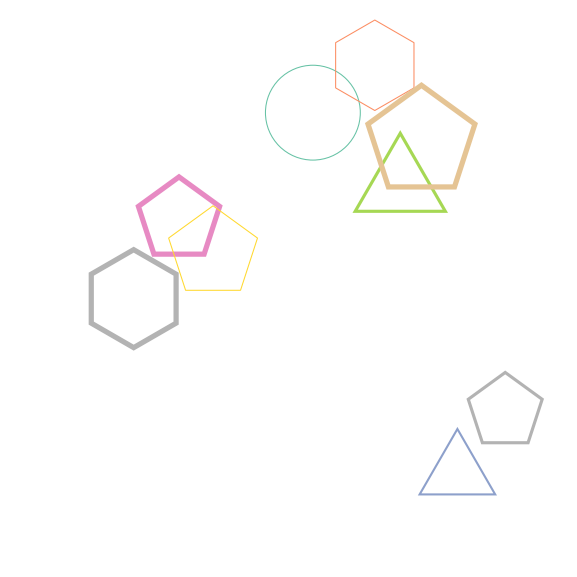[{"shape": "circle", "thickness": 0.5, "radius": 0.41, "center": [0.542, 0.804]}, {"shape": "hexagon", "thickness": 0.5, "radius": 0.39, "center": [0.649, 0.886]}, {"shape": "triangle", "thickness": 1, "radius": 0.38, "center": [0.792, 0.181]}, {"shape": "pentagon", "thickness": 2.5, "radius": 0.37, "center": [0.31, 0.619]}, {"shape": "triangle", "thickness": 1.5, "radius": 0.45, "center": [0.693, 0.678]}, {"shape": "pentagon", "thickness": 0.5, "radius": 0.4, "center": [0.369, 0.562]}, {"shape": "pentagon", "thickness": 2.5, "radius": 0.49, "center": [0.73, 0.754]}, {"shape": "hexagon", "thickness": 2.5, "radius": 0.42, "center": [0.231, 0.482]}, {"shape": "pentagon", "thickness": 1.5, "radius": 0.34, "center": [0.875, 0.287]}]